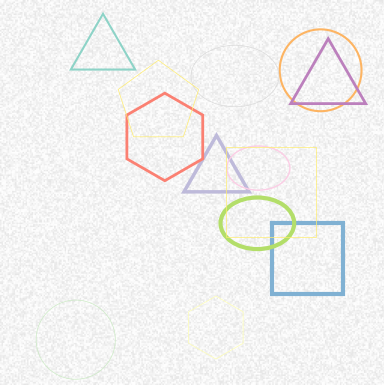[{"shape": "triangle", "thickness": 1.5, "radius": 0.48, "center": [0.268, 0.868]}, {"shape": "hexagon", "thickness": 0.5, "radius": 0.41, "center": [0.561, 0.149]}, {"shape": "triangle", "thickness": 2.5, "radius": 0.49, "center": [0.562, 0.551]}, {"shape": "hexagon", "thickness": 2, "radius": 0.57, "center": [0.428, 0.644]}, {"shape": "square", "thickness": 3, "radius": 0.46, "center": [0.798, 0.328]}, {"shape": "circle", "thickness": 1.5, "radius": 0.53, "center": [0.833, 0.817]}, {"shape": "oval", "thickness": 3, "radius": 0.48, "center": [0.668, 0.42]}, {"shape": "oval", "thickness": 1, "radius": 0.41, "center": [0.671, 0.563]}, {"shape": "oval", "thickness": 0.5, "radius": 0.57, "center": [0.61, 0.803]}, {"shape": "triangle", "thickness": 2, "radius": 0.56, "center": [0.852, 0.787]}, {"shape": "circle", "thickness": 0.5, "radius": 0.51, "center": [0.197, 0.118]}, {"shape": "square", "thickness": 0.5, "radius": 0.58, "center": [0.704, 0.501]}, {"shape": "pentagon", "thickness": 0.5, "radius": 0.55, "center": [0.412, 0.734]}]